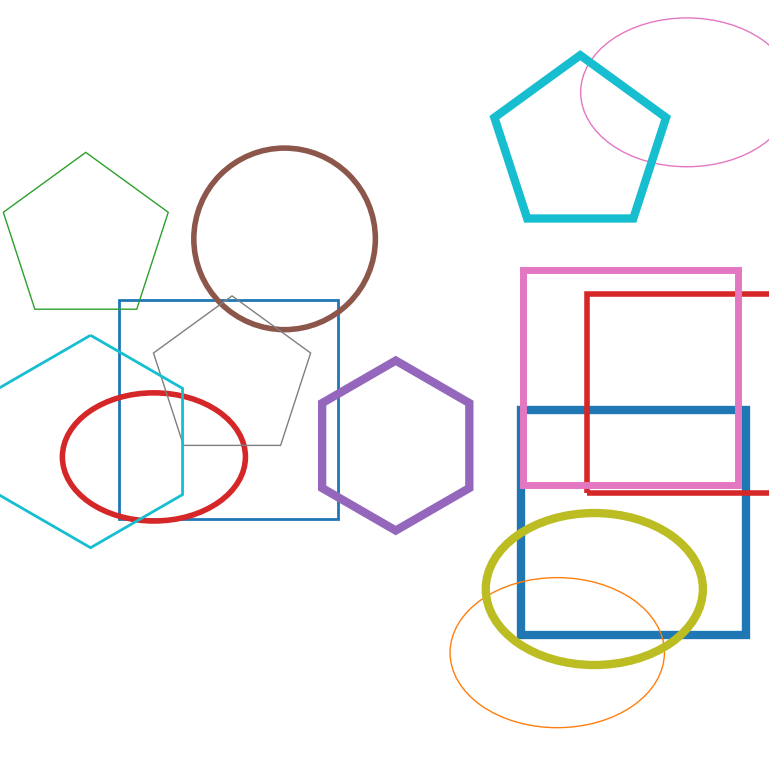[{"shape": "square", "thickness": 1, "radius": 0.71, "center": [0.297, 0.468]}, {"shape": "square", "thickness": 3, "radius": 0.73, "center": [0.822, 0.321]}, {"shape": "oval", "thickness": 0.5, "radius": 0.7, "center": [0.724, 0.152]}, {"shape": "pentagon", "thickness": 0.5, "radius": 0.56, "center": [0.111, 0.69]}, {"shape": "oval", "thickness": 2, "radius": 0.59, "center": [0.2, 0.407]}, {"shape": "square", "thickness": 2, "radius": 0.65, "center": [0.891, 0.489]}, {"shape": "hexagon", "thickness": 3, "radius": 0.55, "center": [0.514, 0.421]}, {"shape": "circle", "thickness": 2, "radius": 0.59, "center": [0.37, 0.69]}, {"shape": "square", "thickness": 2.5, "radius": 0.7, "center": [0.819, 0.509]}, {"shape": "oval", "thickness": 0.5, "radius": 0.69, "center": [0.892, 0.88]}, {"shape": "pentagon", "thickness": 0.5, "radius": 0.54, "center": [0.301, 0.508]}, {"shape": "oval", "thickness": 3, "radius": 0.7, "center": [0.772, 0.235]}, {"shape": "hexagon", "thickness": 1, "radius": 0.69, "center": [0.118, 0.427]}, {"shape": "pentagon", "thickness": 3, "radius": 0.59, "center": [0.754, 0.811]}]